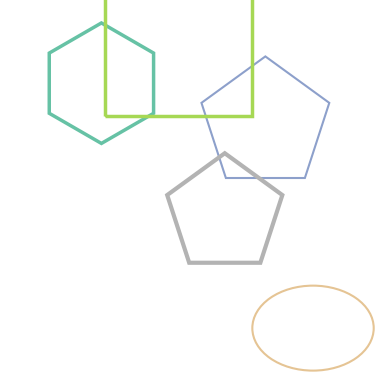[{"shape": "hexagon", "thickness": 2.5, "radius": 0.78, "center": [0.263, 0.784]}, {"shape": "pentagon", "thickness": 1.5, "radius": 0.87, "center": [0.689, 0.679]}, {"shape": "square", "thickness": 2.5, "radius": 0.96, "center": [0.463, 0.891]}, {"shape": "oval", "thickness": 1.5, "radius": 0.79, "center": [0.813, 0.148]}, {"shape": "pentagon", "thickness": 3, "radius": 0.79, "center": [0.584, 0.445]}]